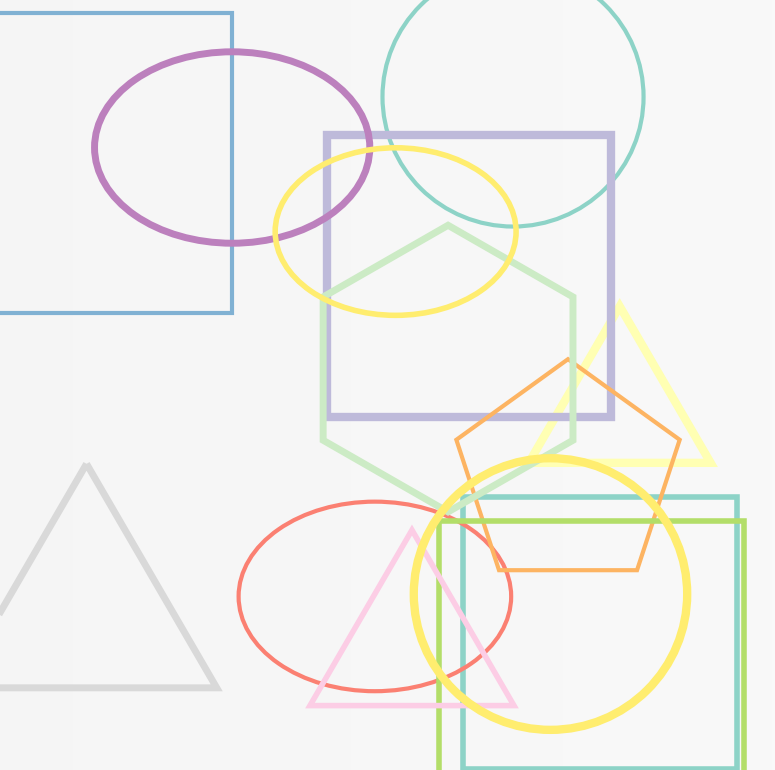[{"shape": "circle", "thickness": 1.5, "radius": 0.84, "center": [0.662, 0.874]}, {"shape": "square", "thickness": 2, "radius": 0.88, "center": [0.774, 0.178]}, {"shape": "triangle", "thickness": 3, "radius": 0.68, "center": [0.8, 0.467]}, {"shape": "square", "thickness": 3, "radius": 0.92, "center": [0.606, 0.642]}, {"shape": "oval", "thickness": 1.5, "radius": 0.88, "center": [0.484, 0.225]}, {"shape": "square", "thickness": 1.5, "radius": 0.98, "center": [0.105, 0.788]}, {"shape": "pentagon", "thickness": 1.5, "radius": 0.76, "center": [0.733, 0.382]}, {"shape": "square", "thickness": 2, "radius": 0.99, "center": [0.763, 0.127]}, {"shape": "triangle", "thickness": 2, "radius": 0.76, "center": [0.532, 0.16]}, {"shape": "triangle", "thickness": 2.5, "radius": 0.97, "center": [0.112, 0.204]}, {"shape": "oval", "thickness": 2.5, "radius": 0.89, "center": [0.3, 0.808]}, {"shape": "hexagon", "thickness": 2.5, "radius": 0.93, "center": [0.578, 0.521]}, {"shape": "circle", "thickness": 3, "radius": 0.88, "center": [0.71, 0.229]}, {"shape": "oval", "thickness": 2, "radius": 0.78, "center": [0.51, 0.699]}]